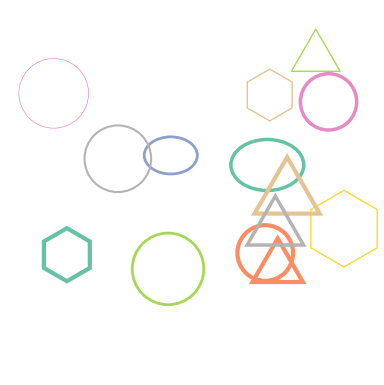[{"shape": "oval", "thickness": 2.5, "radius": 0.47, "center": [0.694, 0.571]}, {"shape": "hexagon", "thickness": 3, "radius": 0.34, "center": [0.174, 0.338]}, {"shape": "triangle", "thickness": 3, "radius": 0.38, "center": [0.721, 0.305]}, {"shape": "circle", "thickness": 3, "radius": 0.36, "center": [0.689, 0.343]}, {"shape": "oval", "thickness": 2, "radius": 0.34, "center": [0.444, 0.596]}, {"shape": "circle", "thickness": 0.5, "radius": 0.45, "center": [0.14, 0.758]}, {"shape": "circle", "thickness": 2.5, "radius": 0.37, "center": [0.853, 0.735]}, {"shape": "triangle", "thickness": 1, "radius": 0.37, "center": [0.82, 0.851]}, {"shape": "circle", "thickness": 2, "radius": 0.46, "center": [0.436, 0.302]}, {"shape": "hexagon", "thickness": 1, "radius": 0.5, "center": [0.894, 0.406]}, {"shape": "hexagon", "thickness": 1, "radius": 0.34, "center": [0.701, 0.753]}, {"shape": "triangle", "thickness": 3, "radius": 0.49, "center": [0.746, 0.494]}, {"shape": "triangle", "thickness": 2.5, "radius": 0.42, "center": [0.715, 0.406]}, {"shape": "circle", "thickness": 1.5, "radius": 0.43, "center": [0.306, 0.588]}]